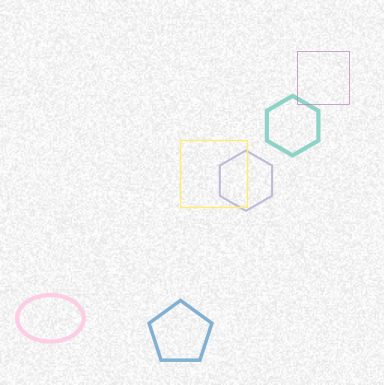[{"shape": "hexagon", "thickness": 3, "radius": 0.39, "center": [0.76, 0.674]}, {"shape": "hexagon", "thickness": 1.5, "radius": 0.39, "center": [0.639, 0.531]}, {"shape": "pentagon", "thickness": 2.5, "radius": 0.43, "center": [0.469, 0.134]}, {"shape": "oval", "thickness": 3, "radius": 0.43, "center": [0.131, 0.173]}, {"shape": "square", "thickness": 0.5, "radius": 0.34, "center": [0.84, 0.799]}, {"shape": "square", "thickness": 1, "radius": 0.44, "center": [0.556, 0.549]}]